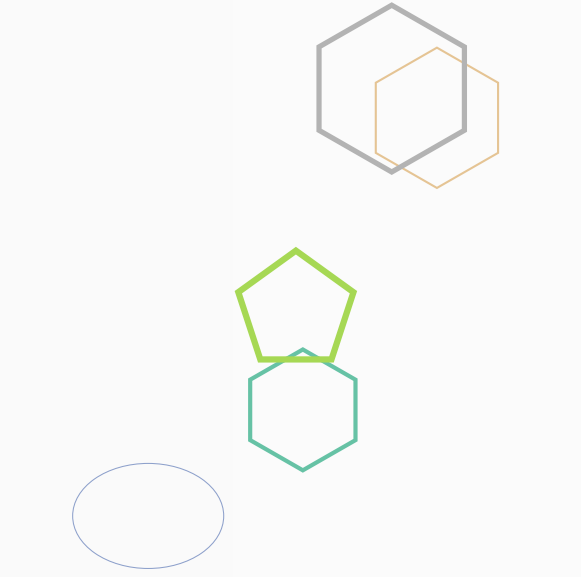[{"shape": "hexagon", "thickness": 2, "radius": 0.52, "center": [0.521, 0.289]}, {"shape": "oval", "thickness": 0.5, "radius": 0.65, "center": [0.255, 0.106]}, {"shape": "pentagon", "thickness": 3, "radius": 0.52, "center": [0.509, 0.461]}, {"shape": "hexagon", "thickness": 1, "radius": 0.61, "center": [0.752, 0.795]}, {"shape": "hexagon", "thickness": 2.5, "radius": 0.72, "center": [0.674, 0.846]}]